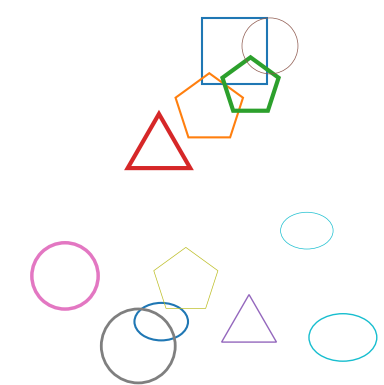[{"shape": "square", "thickness": 1.5, "radius": 0.42, "center": [0.609, 0.868]}, {"shape": "oval", "thickness": 1.5, "radius": 0.35, "center": [0.419, 0.165]}, {"shape": "pentagon", "thickness": 1.5, "radius": 0.46, "center": [0.544, 0.718]}, {"shape": "pentagon", "thickness": 3, "radius": 0.38, "center": [0.651, 0.774]}, {"shape": "triangle", "thickness": 3, "radius": 0.47, "center": [0.413, 0.61]}, {"shape": "triangle", "thickness": 1, "radius": 0.41, "center": [0.647, 0.153]}, {"shape": "circle", "thickness": 0.5, "radius": 0.36, "center": [0.701, 0.881]}, {"shape": "circle", "thickness": 2.5, "radius": 0.43, "center": [0.169, 0.283]}, {"shape": "circle", "thickness": 2, "radius": 0.48, "center": [0.359, 0.101]}, {"shape": "pentagon", "thickness": 0.5, "radius": 0.44, "center": [0.483, 0.27]}, {"shape": "oval", "thickness": 0.5, "radius": 0.34, "center": [0.797, 0.401]}, {"shape": "oval", "thickness": 1, "radius": 0.44, "center": [0.891, 0.124]}]